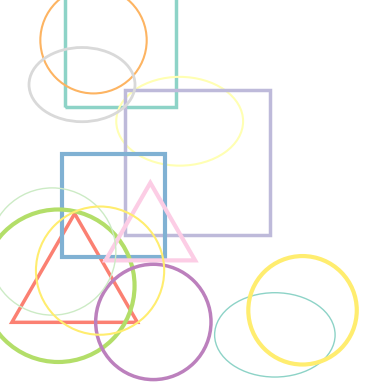[{"shape": "square", "thickness": 2.5, "radius": 0.73, "center": [0.313, 0.866]}, {"shape": "oval", "thickness": 1, "radius": 0.78, "center": [0.714, 0.13]}, {"shape": "oval", "thickness": 1.5, "radius": 0.82, "center": [0.467, 0.685]}, {"shape": "square", "thickness": 2.5, "radius": 0.94, "center": [0.513, 0.577]}, {"shape": "triangle", "thickness": 2.5, "radius": 0.94, "center": [0.194, 0.257]}, {"shape": "square", "thickness": 3, "radius": 0.67, "center": [0.296, 0.467]}, {"shape": "circle", "thickness": 1.5, "radius": 0.69, "center": [0.243, 0.895]}, {"shape": "circle", "thickness": 3, "radius": 0.99, "center": [0.151, 0.258]}, {"shape": "triangle", "thickness": 3, "radius": 0.67, "center": [0.39, 0.391]}, {"shape": "oval", "thickness": 2, "radius": 0.69, "center": [0.213, 0.78]}, {"shape": "circle", "thickness": 2.5, "radius": 0.75, "center": [0.398, 0.164]}, {"shape": "circle", "thickness": 1, "radius": 0.83, "center": [0.136, 0.347]}, {"shape": "circle", "thickness": 1.5, "radius": 0.83, "center": [0.26, 0.297]}, {"shape": "circle", "thickness": 3, "radius": 0.7, "center": [0.786, 0.194]}]